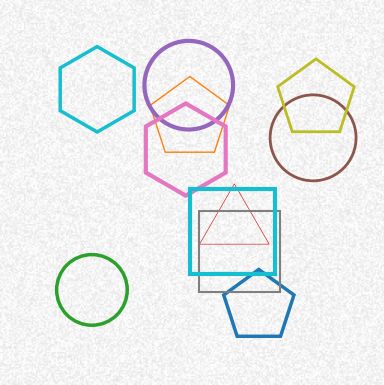[{"shape": "pentagon", "thickness": 2.5, "radius": 0.48, "center": [0.672, 0.204]}, {"shape": "pentagon", "thickness": 1, "radius": 0.54, "center": [0.493, 0.693]}, {"shape": "circle", "thickness": 2.5, "radius": 0.46, "center": [0.239, 0.247]}, {"shape": "triangle", "thickness": 0.5, "radius": 0.52, "center": [0.609, 0.418]}, {"shape": "circle", "thickness": 3, "radius": 0.58, "center": [0.49, 0.779]}, {"shape": "circle", "thickness": 2, "radius": 0.56, "center": [0.813, 0.642]}, {"shape": "hexagon", "thickness": 3, "radius": 0.6, "center": [0.483, 0.612]}, {"shape": "square", "thickness": 1.5, "radius": 0.52, "center": [0.622, 0.348]}, {"shape": "pentagon", "thickness": 2, "radius": 0.52, "center": [0.821, 0.742]}, {"shape": "square", "thickness": 3, "radius": 0.55, "center": [0.603, 0.399]}, {"shape": "hexagon", "thickness": 2.5, "radius": 0.55, "center": [0.252, 0.768]}]